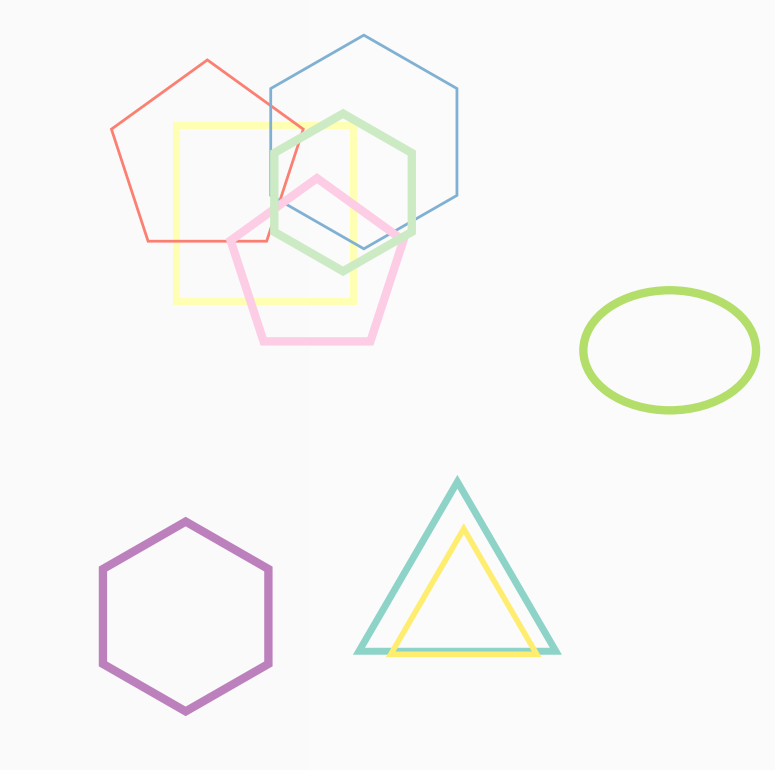[{"shape": "triangle", "thickness": 2.5, "radius": 0.73, "center": [0.59, 0.228]}, {"shape": "square", "thickness": 2.5, "radius": 0.57, "center": [0.341, 0.723]}, {"shape": "pentagon", "thickness": 1, "radius": 0.65, "center": [0.268, 0.792]}, {"shape": "hexagon", "thickness": 1, "radius": 0.69, "center": [0.469, 0.816]}, {"shape": "oval", "thickness": 3, "radius": 0.56, "center": [0.864, 0.545]}, {"shape": "pentagon", "thickness": 3, "radius": 0.59, "center": [0.409, 0.651]}, {"shape": "hexagon", "thickness": 3, "radius": 0.62, "center": [0.24, 0.199]}, {"shape": "hexagon", "thickness": 3, "radius": 0.51, "center": [0.443, 0.75]}, {"shape": "triangle", "thickness": 2, "radius": 0.54, "center": [0.598, 0.205]}]